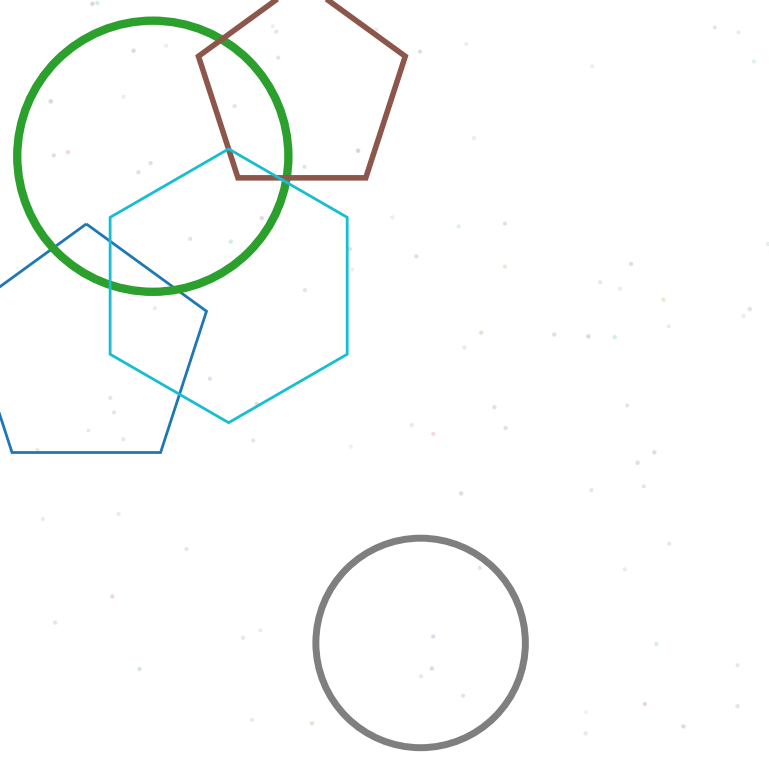[{"shape": "pentagon", "thickness": 1, "radius": 0.82, "center": [0.112, 0.545]}, {"shape": "circle", "thickness": 3, "radius": 0.88, "center": [0.198, 0.797]}, {"shape": "pentagon", "thickness": 2, "radius": 0.71, "center": [0.392, 0.883]}, {"shape": "circle", "thickness": 2.5, "radius": 0.68, "center": [0.546, 0.165]}, {"shape": "hexagon", "thickness": 1, "radius": 0.89, "center": [0.297, 0.629]}]